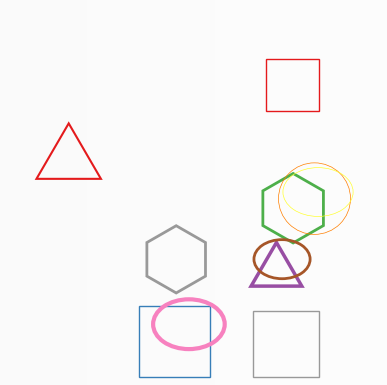[{"shape": "square", "thickness": 1, "radius": 0.34, "center": [0.755, 0.779]}, {"shape": "triangle", "thickness": 1.5, "radius": 0.48, "center": [0.177, 0.583]}, {"shape": "square", "thickness": 1, "radius": 0.46, "center": [0.45, 0.112]}, {"shape": "hexagon", "thickness": 2, "radius": 0.45, "center": [0.756, 0.459]}, {"shape": "triangle", "thickness": 2.5, "radius": 0.38, "center": [0.713, 0.295]}, {"shape": "circle", "thickness": 0.5, "radius": 0.46, "center": [0.812, 0.484]}, {"shape": "oval", "thickness": 0.5, "radius": 0.45, "center": [0.821, 0.501]}, {"shape": "oval", "thickness": 2, "radius": 0.36, "center": [0.728, 0.327]}, {"shape": "oval", "thickness": 3, "radius": 0.46, "center": [0.488, 0.158]}, {"shape": "square", "thickness": 1, "radius": 0.43, "center": [0.738, 0.106]}, {"shape": "hexagon", "thickness": 2, "radius": 0.44, "center": [0.455, 0.326]}]